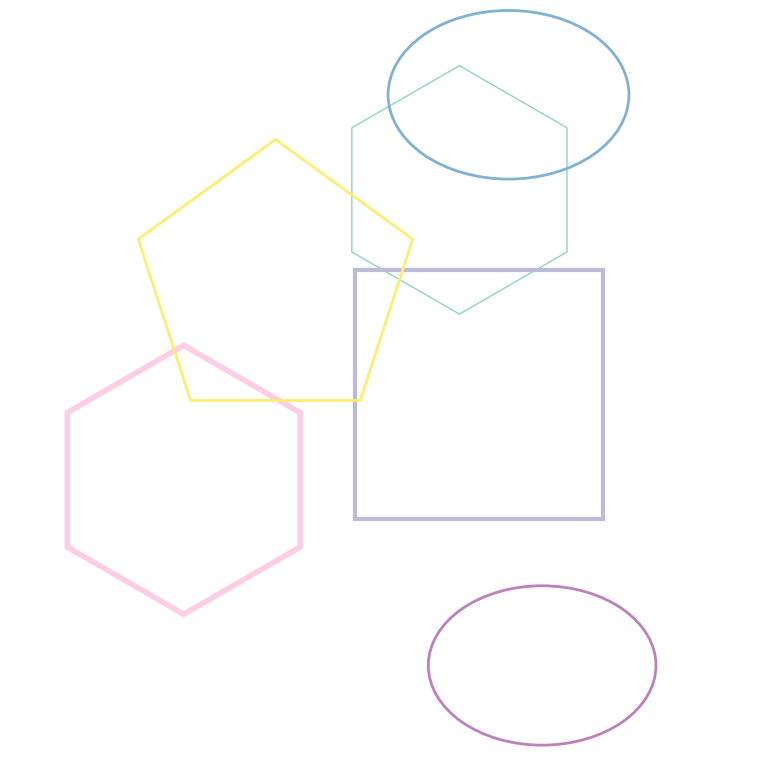[{"shape": "hexagon", "thickness": 0.5, "radius": 0.81, "center": [0.597, 0.753]}, {"shape": "square", "thickness": 1.5, "radius": 0.81, "center": [0.622, 0.488]}, {"shape": "oval", "thickness": 1, "radius": 0.78, "center": [0.66, 0.877]}, {"shape": "hexagon", "thickness": 2, "radius": 0.87, "center": [0.239, 0.377]}, {"shape": "oval", "thickness": 1, "radius": 0.74, "center": [0.704, 0.136]}, {"shape": "pentagon", "thickness": 1, "radius": 0.94, "center": [0.358, 0.631]}]